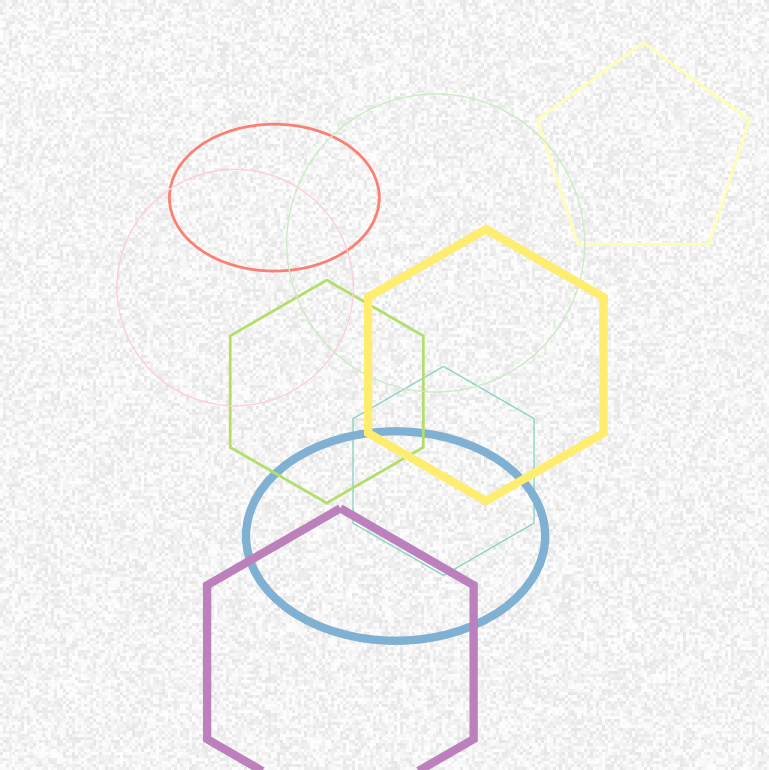[{"shape": "hexagon", "thickness": 0.5, "radius": 0.68, "center": [0.576, 0.388]}, {"shape": "pentagon", "thickness": 1, "radius": 0.72, "center": [0.836, 0.8]}, {"shape": "oval", "thickness": 1, "radius": 0.68, "center": [0.356, 0.743]}, {"shape": "oval", "thickness": 3, "radius": 0.97, "center": [0.514, 0.304]}, {"shape": "hexagon", "thickness": 1, "radius": 0.72, "center": [0.424, 0.491]}, {"shape": "circle", "thickness": 0.5, "radius": 0.77, "center": [0.305, 0.626]}, {"shape": "hexagon", "thickness": 3, "radius": 1.0, "center": [0.442, 0.14]}, {"shape": "circle", "thickness": 0.5, "radius": 0.97, "center": [0.566, 0.684]}, {"shape": "hexagon", "thickness": 3, "radius": 0.88, "center": [0.631, 0.526]}]